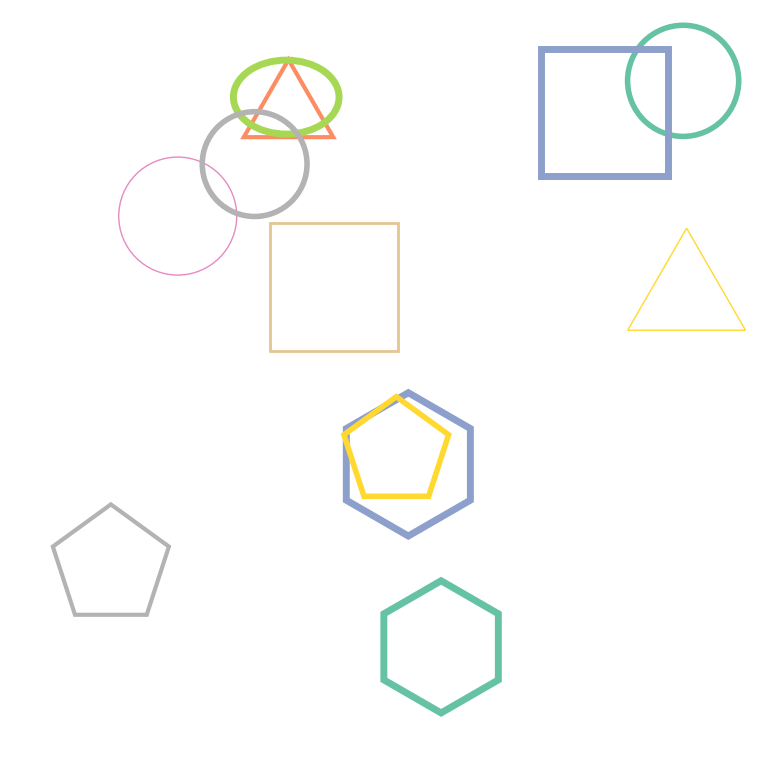[{"shape": "hexagon", "thickness": 2.5, "radius": 0.43, "center": [0.573, 0.16]}, {"shape": "circle", "thickness": 2, "radius": 0.36, "center": [0.887, 0.895]}, {"shape": "triangle", "thickness": 1.5, "radius": 0.34, "center": [0.375, 0.855]}, {"shape": "square", "thickness": 2.5, "radius": 0.41, "center": [0.785, 0.854]}, {"shape": "hexagon", "thickness": 2.5, "radius": 0.47, "center": [0.53, 0.397]}, {"shape": "circle", "thickness": 0.5, "radius": 0.38, "center": [0.231, 0.719]}, {"shape": "oval", "thickness": 2.5, "radius": 0.34, "center": [0.372, 0.874]}, {"shape": "pentagon", "thickness": 2, "radius": 0.36, "center": [0.515, 0.413]}, {"shape": "triangle", "thickness": 0.5, "radius": 0.44, "center": [0.892, 0.615]}, {"shape": "square", "thickness": 1, "radius": 0.41, "center": [0.434, 0.627]}, {"shape": "circle", "thickness": 2, "radius": 0.34, "center": [0.331, 0.787]}, {"shape": "pentagon", "thickness": 1.5, "radius": 0.4, "center": [0.144, 0.266]}]